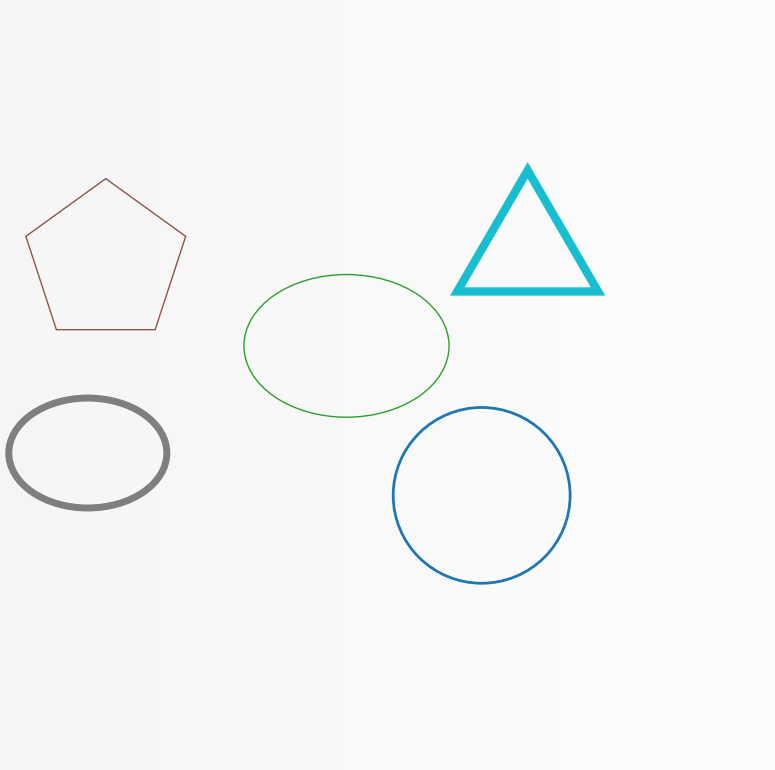[{"shape": "circle", "thickness": 1, "radius": 0.57, "center": [0.621, 0.357]}, {"shape": "oval", "thickness": 0.5, "radius": 0.66, "center": [0.447, 0.551]}, {"shape": "pentagon", "thickness": 0.5, "radius": 0.54, "center": [0.136, 0.66]}, {"shape": "oval", "thickness": 2.5, "radius": 0.51, "center": [0.113, 0.412]}, {"shape": "triangle", "thickness": 3, "radius": 0.52, "center": [0.681, 0.674]}]